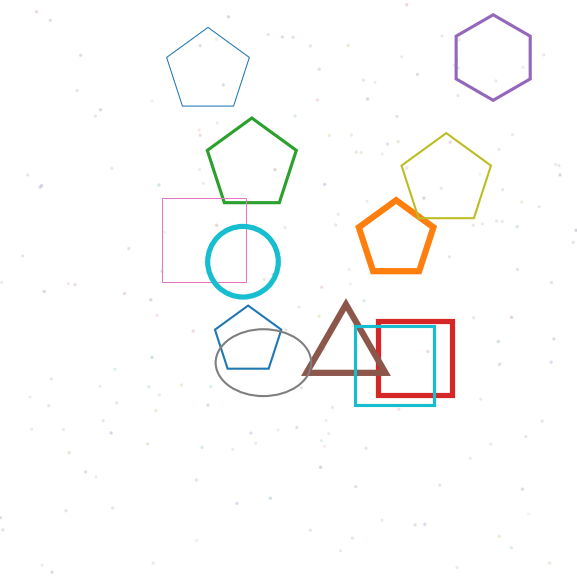[{"shape": "pentagon", "thickness": 0.5, "radius": 0.38, "center": [0.36, 0.876]}, {"shape": "pentagon", "thickness": 1, "radius": 0.3, "center": [0.43, 0.41]}, {"shape": "pentagon", "thickness": 3, "radius": 0.34, "center": [0.686, 0.585]}, {"shape": "pentagon", "thickness": 1.5, "radius": 0.41, "center": [0.436, 0.714]}, {"shape": "square", "thickness": 2.5, "radius": 0.32, "center": [0.718, 0.379]}, {"shape": "hexagon", "thickness": 1.5, "radius": 0.37, "center": [0.854, 0.899]}, {"shape": "triangle", "thickness": 3, "radius": 0.39, "center": [0.599, 0.393]}, {"shape": "square", "thickness": 0.5, "radius": 0.36, "center": [0.354, 0.584]}, {"shape": "oval", "thickness": 1, "radius": 0.41, "center": [0.456, 0.371]}, {"shape": "pentagon", "thickness": 1, "radius": 0.41, "center": [0.773, 0.687]}, {"shape": "square", "thickness": 1.5, "radius": 0.34, "center": [0.684, 0.366]}, {"shape": "circle", "thickness": 2.5, "radius": 0.31, "center": [0.421, 0.546]}]